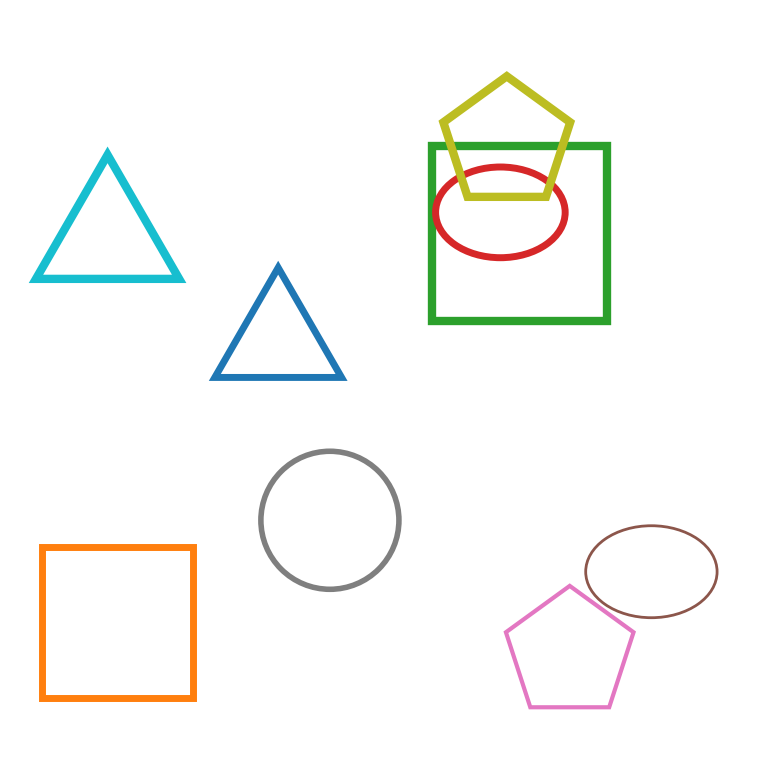[{"shape": "triangle", "thickness": 2.5, "radius": 0.48, "center": [0.361, 0.557]}, {"shape": "square", "thickness": 2.5, "radius": 0.49, "center": [0.152, 0.191]}, {"shape": "square", "thickness": 3, "radius": 0.57, "center": [0.675, 0.697]}, {"shape": "oval", "thickness": 2.5, "radius": 0.42, "center": [0.65, 0.724]}, {"shape": "oval", "thickness": 1, "radius": 0.43, "center": [0.846, 0.258]}, {"shape": "pentagon", "thickness": 1.5, "radius": 0.44, "center": [0.74, 0.152]}, {"shape": "circle", "thickness": 2, "radius": 0.45, "center": [0.428, 0.324]}, {"shape": "pentagon", "thickness": 3, "radius": 0.43, "center": [0.658, 0.814]}, {"shape": "triangle", "thickness": 3, "radius": 0.54, "center": [0.14, 0.692]}]